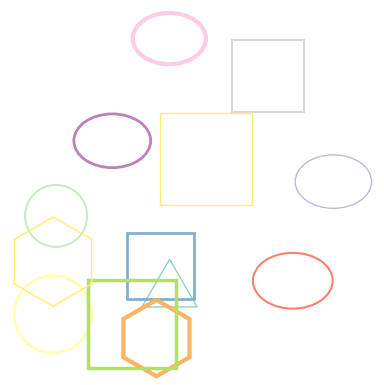[{"shape": "triangle", "thickness": 1, "radius": 0.41, "center": [0.44, 0.244]}, {"shape": "circle", "thickness": 2, "radius": 0.5, "center": [0.137, 0.184]}, {"shape": "oval", "thickness": 1, "radius": 0.5, "center": [0.866, 0.528]}, {"shape": "oval", "thickness": 1.5, "radius": 0.52, "center": [0.76, 0.271]}, {"shape": "square", "thickness": 2, "radius": 0.43, "center": [0.417, 0.308]}, {"shape": "hexagon", "thickness": 3, "radius": 0.5, "center": [0.406, 0.122]}, {"shape": "square", "thickness": 2.5, "radius": 0.57, "center": [0.343, 0.159]}, {"shape": "oval", "thickness": 3, "radius": 0.47, "center": [0.44, 0.9]}, {"shape": "square", "thickness": 1.5, "radius": 0.47, "center": [0.696, 0.803]}, {"shape": "oval", "thickness": 2, "radius": 0.5, "center": [0.292, 0.634]}, {"shape": "circle", "thickness": 1.5, "radius": 0.4, "center": [0.146, 0.439]}, {"shape": "hexagon", "thickness": 1, "radius": 0.58, "center": [0.138, 0.32]}, {"shape": "square", "thickness": 1, "radius": 0.6, "center": [0.535, 0.587]}]